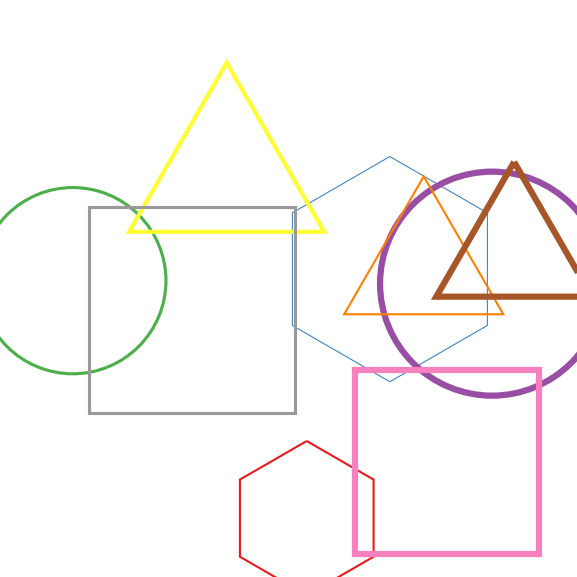[{"shape": "hexagon", "thickness": 1, "radius": 0.67, "center": [0.531, 0.102]}, {"shape": "hexagon", "thickness": 0.5, "radius": 0.97, "center": [0.675, 0.533]}, {"shape": "circle", "thickness": 1.5, "radius": 0.81, "center": [0.126, 0.513]}, {"shape": "circle", "thickness": 3, "radius": 0.97, "center": [0.852, 0.508]}, {"shape": "triangle", "thickness": 1, "radius": 0.8, "center": [0.734, 0.535]}, {"shape": "triangle", "thickness": 2, "radius": 0.98, "center": [0.393, 0.695]}, {"shape": "triangle", "thickness": 3, "radius": 0.78, "center": [0.89, 0.563]}, {"shape": "square", "thickness": 3, "radius": 0.8, "center": [0.774, 0.199]}, {"shape": "square", "thickness": 1.5, "radius": 0.89, "center": [0.333, 0.463]}]